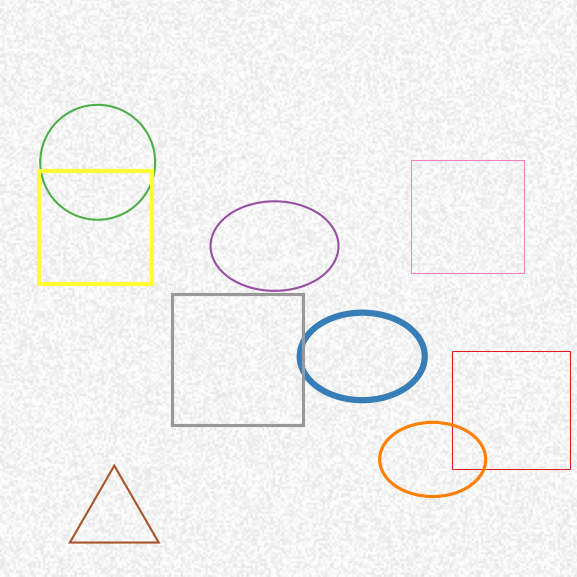[{"shape": "square", "thickness": 0.5, "radius": 0.51, "center": [0.884, 0.289]}, {"shape": "oval", "thickness": 3, "radius": 0.54, "center": [0.627, 0.382]}, {"shape": "circle", "thickness": 1, "radius": 0.5, "center": [0.169, 0.718]}, {"shape": "oval", "thickness": 1, "radius": 0.55, "center": [0.475, 0.573]}, {"shape": "oval", "thickness": 1.5, "radius": 0.46, "center": [0.749, 0.204]}, {"shape": "square", "thickness": 2, "radius": 0.49, "center": [0.165, 0.605]}, {"shape": "triangle", "thickness": 1, "radius": 0.44, "center": [0.198, 0.104]}, {"shape": "square", "thickness": 0.5, "radius": 0.49, "center": [0.809, 0.624]}, {"shape": "square", "thickness": 1.5, "radius": 0.57, "center": [0.411, 0.377]}]